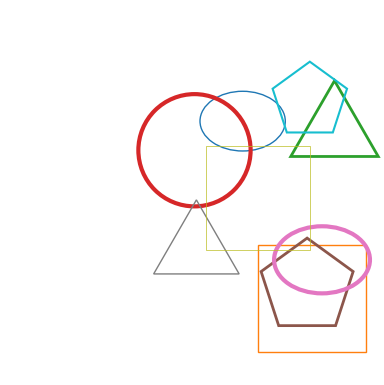[{"shape": "oval", "thickness": 1, "radius": 0.55, "center": [0.63, 0.685]}, {"shape": "square", "thickness": 1, "radius": 0.7, "center": [0.811, 0.225]}, {"shape": "triangle", "thickness": 2, "radius": 0.66, "center": [0.869, 0.659]}, {"shape": "circle", "thickness": 3, "radius": 0.73, "center": [0.505, 0.61]}, {"shape": "pentagon", "thickness": 2, "radius": 0.63, "center": [0.798, 0.256]}, {"shape": "oval", "thickness": 3, "radius": 0.62, "center": [0.836, 0.325]}, {"shape": "triangle", "thickness": 1, "radius": 0.64, "center": [0.51, 0.353]}, {"shape": "square", "thickness": 0.5, "radius": 0.67, "center": [0.67, 0.486]}, {"shape": "pentagon", "thickness": 1.5, "radius": 0.51, "center": [0.805, 0.738]}]